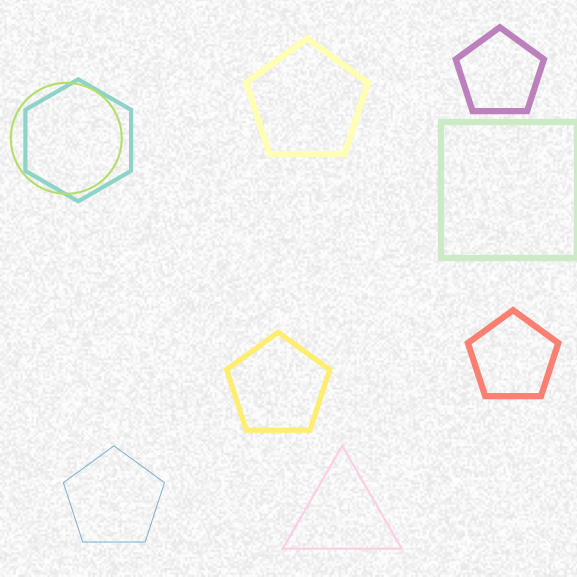[{"shape": "hexagon", "thickness": 2, "radius": 0.53, "center": [0.135, 0.756]}, {"shape": "pentagon", "thickness": 3, "radius": 0.55, "center": [0.532, 0.822]}, {"shape": "pentagon", "thickness": 3, "radius": 0.41, "center": [0.889, 0.38]}, {"shape": "pentagon", "thickness": 0.5, "radius": 0.46, "center": [0.197, 0.135]}, {"shape": "circle", "thickness": 1, "radius": 0.48, "center": [0.115, 0.76]}, {"shape": "triangle", "thickness": 1, "radius": 0.59, "center": [0.593, 0.109]}, {"shape": "pentagon", "thickness": 3, "radius": 0.4, "center": [0.866, 0.872]}, {"shape": "square", "thickness": 3, "radius": 0.59, "center": [0.881, 0.67]}, {"shape": "pentagon", "thickness": 2.5, "radius": 0.47, "center": [0.482, 0.33]}]